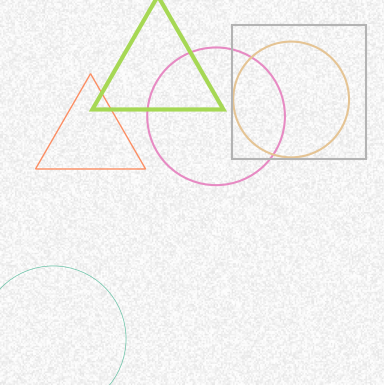[{"shape": "circle", "thickness": 0.5, "radius": 0.95, "center": [0.138, 0.12]}, {"shape": "triangle", "thickness": 1, "radius": 0.83, "center": [0.235, 0.644]}, {"shape": "circle", "thickness": 1.5, "radius": 0.89, "center": [0.561, 0.698]}, {"shape": "triangle", "thickness": 3, "radius": 0.98, "center": [0.41, 0.814]}, {"shape": "circle", "thickness": 1.5, "radius": 0.75, "center": [0.756, 0.742]}, {"shape": "square", "thickness": 1.5, "radius": 0.87, "center": [0.777, 0.761]}]